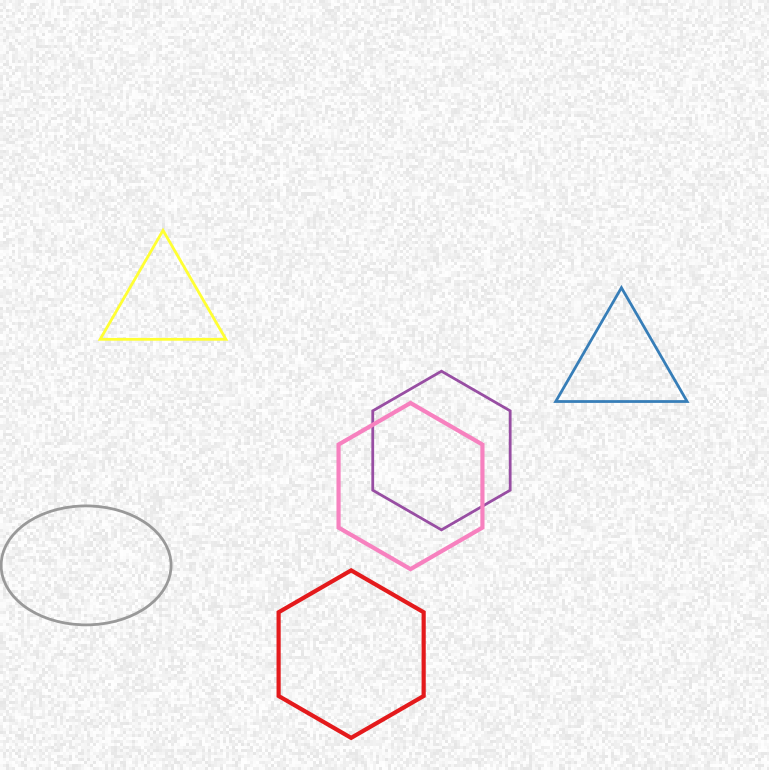[{"shape": "hexagon", "thickness": 1.5, "radius": 0.54, "center": [0.456, 0.15]}, {"shape": "triangle", "thickness": 1, "radius": 0.49, "center": [0.807, 0.528]}, {"shape": "hexagon", "thickness": 1, "radius": 0.52, "center": [0.573, 0.415]}, {"shape": "triangle", "thickness": 1, "radius": 0.47, "center": [0.212, 0.606]}, {"shape": "hexagon", "thickness": 1.5, "radius": 0.54, "center": [0.533, 0.369]}, {"shape": "oval", "thickness": 1, "radius": 0.55, "center": [0.112, 0.266]}]